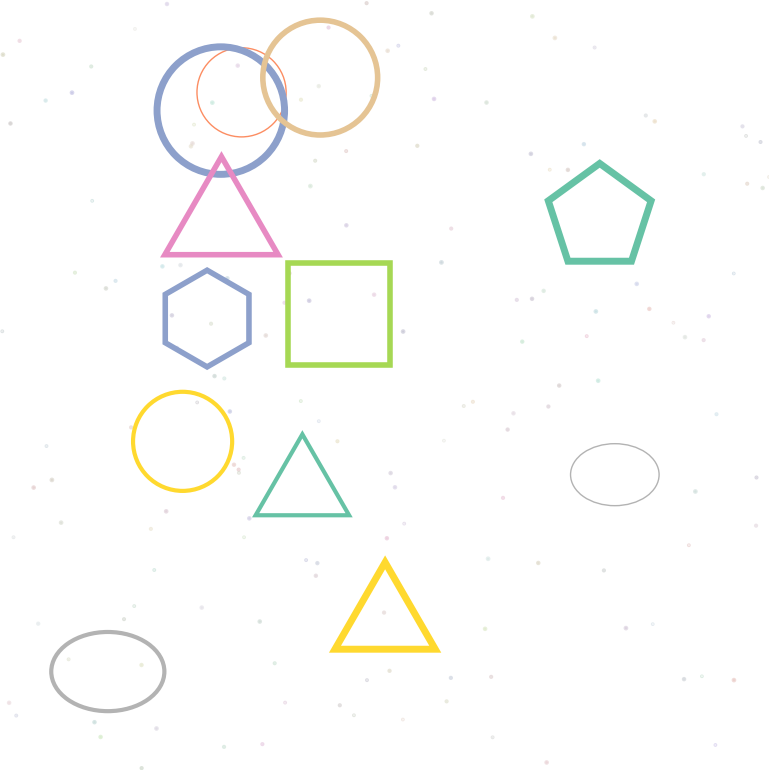[{"shape": "triangle", "thickness": 1.5, "radius": 0.35, "center": [0.393, 0.366]}, {"shape": "pentagon", "thickness": 2.5, "radius": 0.35, "center": [0.779, 0.718]}, {"shape": "circle", "thickness": 0.5, "radius": 0.29, "center": [0.314, 0.88]}, {"shape": "circle", "thickness": 2.5, "radius": 0.41, "center": [0.287, 0.856]}, {"shape": "hexagon", "thickness": 2, "radius": 0.31, "center": [0.269, 0.586]}, {"shape": "triangle", "thickness": 2, "radius": 0.42, "center": [0.288, 0.712]}, {"shape": "square", "thickness": 2, "radius": 0.33, "center": [0.44, 0.592]}, {"shape": "circle", "thickness": 1.5, "radius": 0.32, "center": [0.237, 0.427]}, {"shape": "triangle", "thickness": 2.5, "radius": 0.38, "center": [0.5, 0.194]}, {"shape": "circle", "thickness": 2, "radius": 0.37, "center": [0.416, 0.899]}, {"shape": "oval", "thickness": 0.5, "radius": 0.29, "center": [0.798, 0.384]}, {"shape": "oval", "thickness": 1.5, "radius": 0.37, "center": [0.14, 0.128]}]